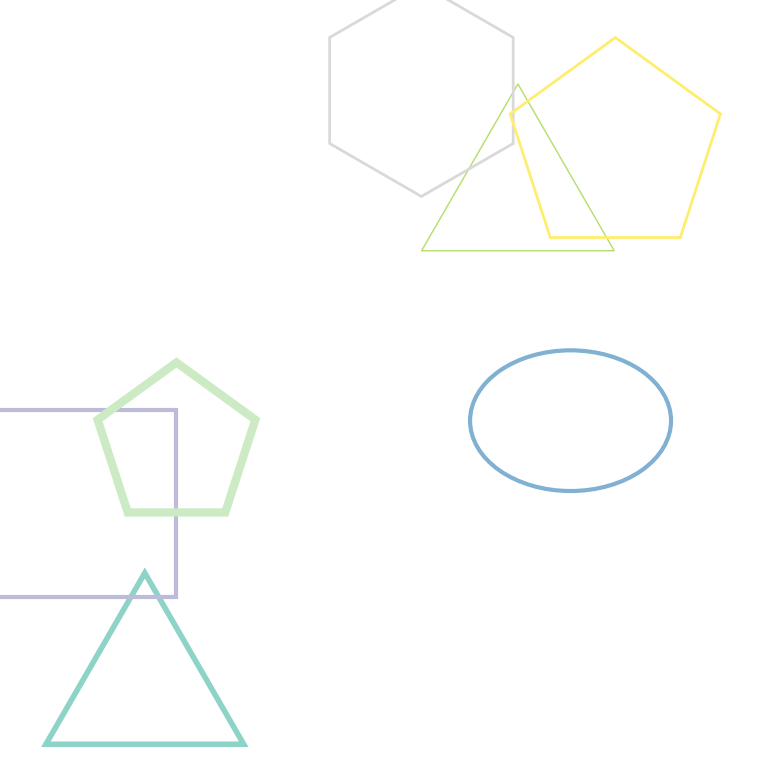[{"shape": "triangle", "thickness": 2, "radius": 0.74, "center": [0.188, 0.108]}, {"shape": "square", "thickness": 1.5, "radius": 0.61, "center": [0.107, 0.347]}, {"shape": "oval", "thickness": 1.5, "radius": 0.65, "center": [0.741, 0.454]}, {"shape": "triangle", "thickness": 0.5, "radius": 0.72, "center": [0.673, 0.747]}, {"shape": "hexagon", "thickness": 1, "radius": 0.69, "center": [0.547, 0.883]}, {"shape": "pentagon", "thickness": 3, "radius": 0.54, "center": [0.229, 0.422]}, {"shape": "pentagon", "thickness": 1, "radius": 0.72, "center": [0.799, 0.808]}]